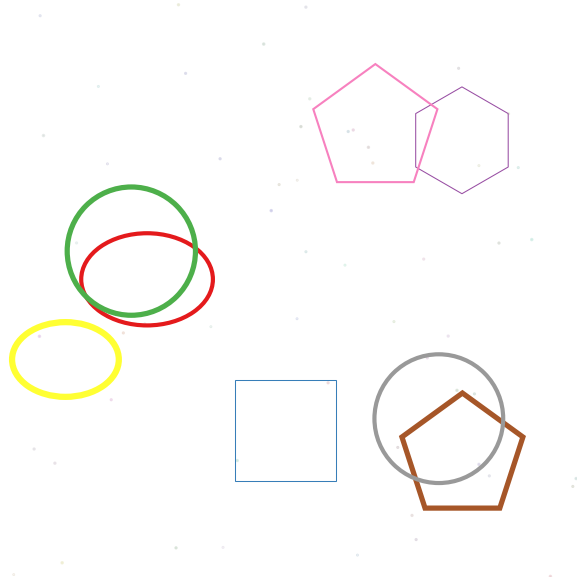[{"shape": "oval", "thickness": 2, "radius": 0.57, "center": [0.255, 0.515]}, {"shape": "square", "thickness": 0.5, "radius": 0.44, "center": [0.494, 0.254]}, {"shape": "circle", "thickness": 2.5, "radius": 0.56, "center": [0.227, 0.564]}, {"shape": "hexagon", "thickness": 0.5, "radius": 0.46, "center": [0.8, 0.756]}, {"shape": "oval", "thickness": 3, "radius": 0.46, "center": [0.113, 0.377]}, {"shape": "pentagon", "thickness": 2.5, "radius": 0.55, "center": [0.801, 0.208]}, {"shape": "pentagon", "thickness": 1, "radius": 0.57, "center": [0.65, 0.775]}, {"shape": "circle", "thickness": 2, "radius": 0.56, "center": [0.76, 0.274]}]